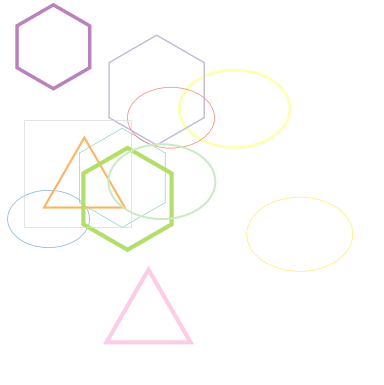[{"shape": "hexagon", "thickness": 0.5, "radius": 0.64, "center": [0.318, 0.538]}, {"shape": "oval", "thickness": 2, "radius": 0.72, "center": [0.61, 0.718]}, {"shape": "hexagon", "thickness": 1, "radius": 0.71, "center": [0.407, 0.766]}, {"shape": "oval", "thickness": 0.5, "radius": 0.56, "center": [0.444, 0.694]}, {"shape": "oval", "thickness": 0.5, "radius": 0.53, "center": [0.126, 0.431]}, {"shape": "triangle", "thickness": 1.5, "radius": 0.61, "center": [0.219, 0.522]}, {"shape": "hexagon", "thickness": 3, "radius": 0.66, "center": [0.331, 0.483]}, {"shape": "triangle", "thickness": 3, "radius": 0.63, "center": [0.386, 0.174]}, {"shape": "square", "thickness": 0.5, "radius": 0.69, "center": [0.202, 0.55]}, {"shape": "hexagon", "thickness": 2.5, "radius": 0.54, "center": [0.139, 0.878]}, {"shape": "oval", "thickness": 1.5, "radius": 0.69, "center": [0.421, 0.528]}, {"shape": "oval", "thickness": 0.5, "radius": 0.69, "center": [0.779, 0.392]}]